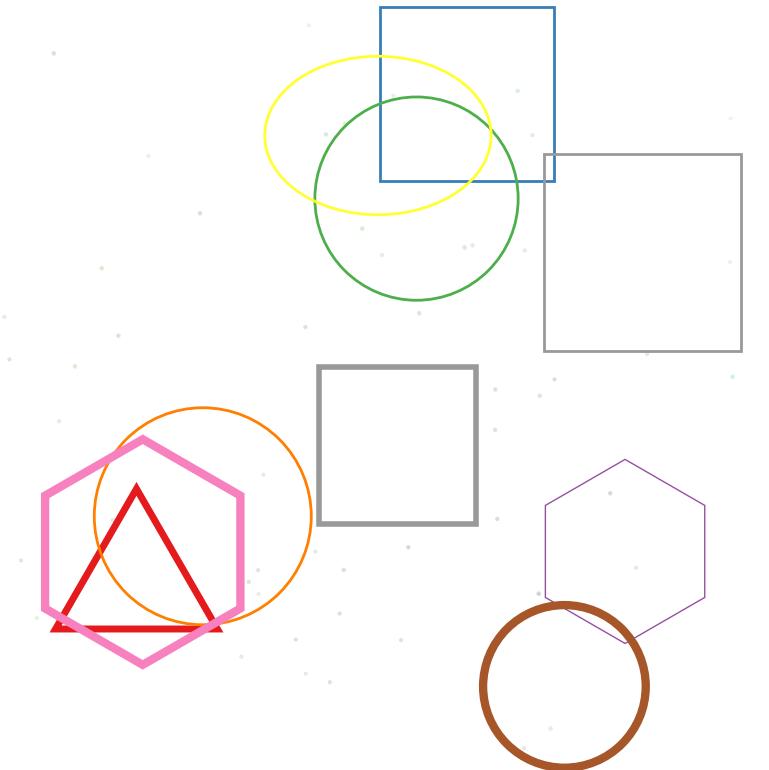[{"shape": "triangle", "thickness": 2.5, "radius": 0.61, "center": [0.177, 0.244]}, {"shape": "square", "thickness": 1, "radius": 0.57, "center": [0.607, 0.878]}, {"shape": "circle", "thickness": 1, "radius": 0.66, "center": [0.541, 0.742]}, {"shape": "hexagon", "thickness": 0.5, "radius": 0.6, "center": [0.812, 0.284]}, {"shape": "circle", "thickness": 1, "radius": 0.7, "center": [0.263, 0.33]}, {"shape": "oval", "thickness": 1, "radius": 0.74, "center": [0.491, 0.824]}, {"shape": "circle", "thickness": 3, "radius": 0.53, "center": [0.733, 0.109]}, {"shape": "hexagon", "thickness": 3, "radius": 0.73, "center": [0.185, 0.283]}, {"shape": "square", "thickness": 2, "radius": 0.51, "center": [0.516, 0.421]}, {"shape": "square", "thickness": 1, "radius": 0.64, "center": [0.835, 0.672]}]